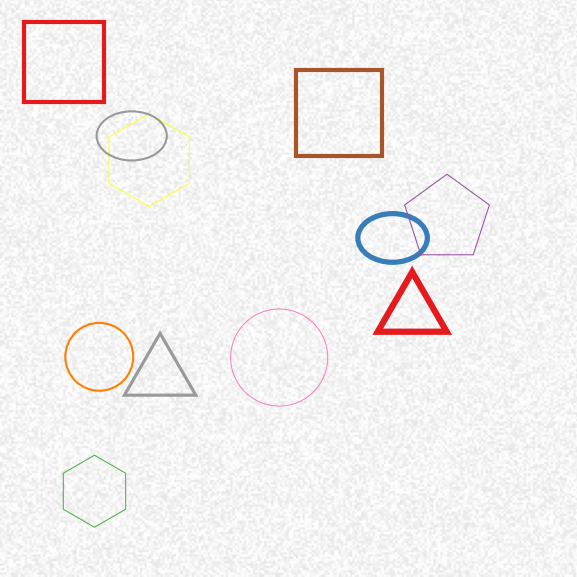[{"shape": "triangle", "thickness": 3, "radius": 0.34, "center": [0.714, 0.459]}, {"shape": "square", "thickness": 2, "radius": 0.35, "center": [0.11, 0.891]}, {"shape": "oval", "thickness": 2.5, "radius": 0.3, "center": [0.68, 0.587]}, {"shape": "hexagon", "thickness": 0.5, "radius": 0.31, "center": [0.164, 0.149]}, {"shape": "pentagon", "thickness": 0.5, "radius": 0.39, "center": [0.774, 0.62]}, {"shape": "circle", "thickness": 1, "radius": 0.29, "center": [0.172, 0.381]}, {"shape": "hexagon", "thickness": 0.5, "radius": 0.4, "center": [0.258, 0.722]}, {"shape": "square", "thickness": 2, "radius": 0.37, "center": [0.587, 0.804]}, {"shape": "circle", "thickness": 0.5, "radius": 0.42, "center": [0.483, 0.38]}, {"shape": "oval", "thickness": 1, "radius": 0.3, "center": [0.228, 0.764]}, {"shape": "triangle", "thickness": 1.5, "radius": 0.36, "center": [0.277, 0.351]}]